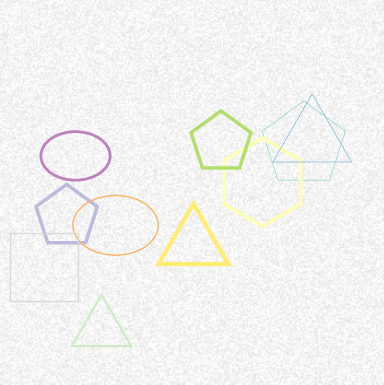[{"shape": "pentagon", "thickness": 0.5, "radius": 0.57, "center": [0.789, 0.624]}, {"shape": "hexagon", "thickness": 2.5, "radius": 0.57, "center": [0.682, 0.527]}, {"shape": "pentagon", "thickness": 2.5, "radius": 0.42, "center": [0.173, 0.437]}, {"shape": "triangle", "thickness": 0.5, "radius": 0.59, "center": [0.811, 0.638]}, {"shape": "oval", "thickness": 1, "radius": 0.55, "center": [0.3, 0.415]}, {"shape": "pentagon", "thickness": 2.5, "radius": 0.41, "center": [0.574, 0.63]}, {"shape": "square", "thickness": 1, "radius": 0.44, "center": [0.115, 0.307]}, {"shape": "oval", "thickness": 2, "radius": 0.45, "center": [0.196, 0.595]}, {"shape": "triangle", "thickness": 1.5, "radius": 0.45, "center": [0.264, 0.146]}, {"shape": "triangle", "thickness": 3, "radius": 0.52, "center": [0.502, 0.367]}]